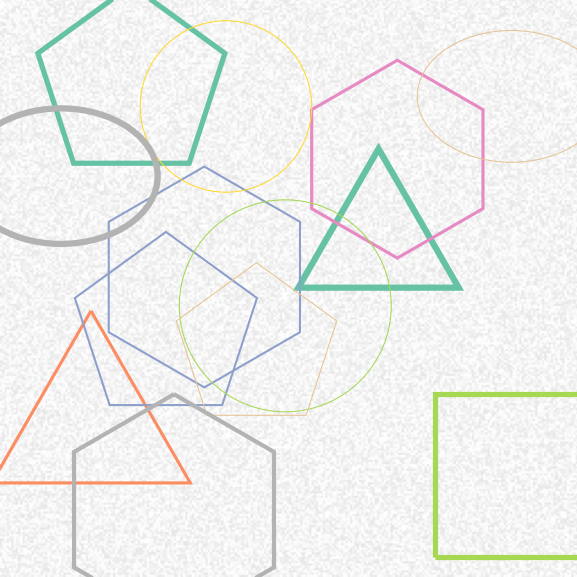[{"shape": "triangle", "thickness": 3, "radius": 0.8, "center": [0.655, 0.581]}, {"shape": "pentagon", "thickness": 2.5, "radius": 0.85, "center": [0.227, 0.854]}, {"shape": "triangle", "thickness": 1.5, "radius": 0.99, "center": [0.158, 0.262]}, {"shape": "hexagon", "thickness": 1, "radius": 0.96, "center": [0.354, 0.519]}, {"shape": "pentagon", "thickness": 1, "radius": 0.83, "center": [0.287, 0.432]}, {"shape": "hexagon", "thickness": 1.5, "radius": 0.86, "center": [0.688, 0.724]}, {"shape": "square", "thickness": 2.5, "radius": 0.7, "center": [0.894, 0.176]}, {"shape": "circle", "thickness": 0.5, "radius": 0.92, "center": [0.494, 0.47]}, {"shape": "circle", "thickness": 0.5, "radius": 0.74, "center": [0.391, 0.815]}, {"shape": "pentagon", "thickness": 0.5, "radius": 0.73, "center": [0.444, 0.398]}, {"shape": "oval", "thickness": 0.5, "radius": 0.81, "center": [0.885, 0.832]}, {"shape": "oval", "thickness": 3, "radius": 0.84, "center": [0.105, 0.694]}, {"shape": "hexagon", "thickness": 2, "radius": 1.0, "center": [0.301, 0.117]}]